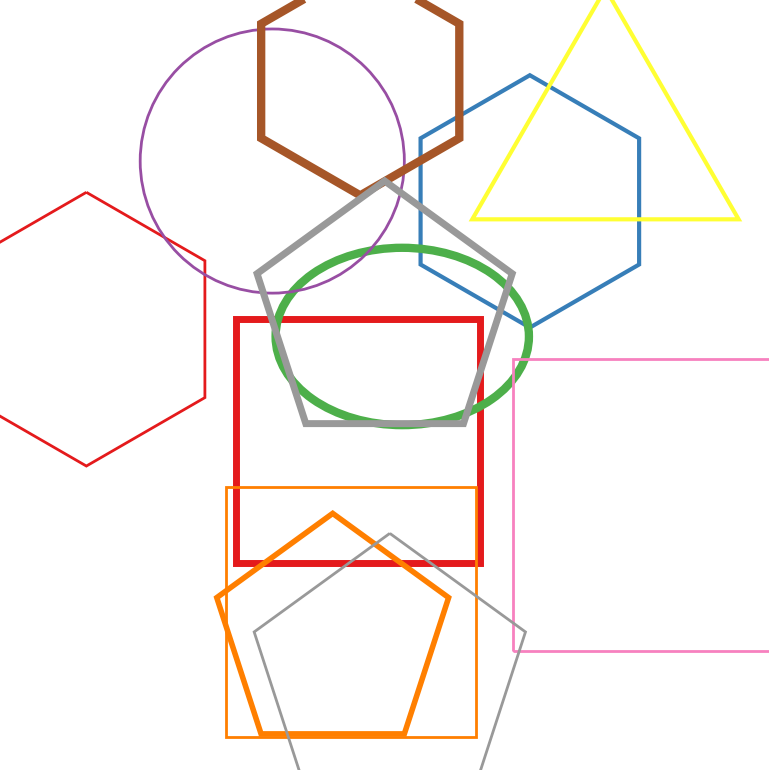[{"shape": "hexagon", "thickness": 1, "radius": 0.89, "center": [0.112, 0.573]}, {"shape": "square", "thickness": 2.5, "radius": 0.79, "center": [0.465, 0.427]}, {"shape": "hexagon", "thickness": 1.5, "radius": 0.82, "center": [0.688, 0.738]}, {"shape": "oval", "thickness": 3, "radius": 0.82, "center": [0.522, 0.563]}, {"shape": "circle", "thickness": 1, "radius": 0.86, "center": [0.354, 0.791]}, {"shape": "square", "thickness": 1, "radius": 0.81, "center": [0.455, 0.206]}, {"shape": "pentagon", "thickness": 2, "radius": 0.79, "center": [0.432, 0.175]}, {"shape": "triangle", "thickness": 1.5, "radius": 1.0, "center": [0.786, 0.815]}, {"shape": "hexagon", "thickness": 3, "radius": 0.74, "center": [0.468, 0.895]}, {"shape": "square", "thickness": 1, "radius": 0.95, "center": [0.856, 0.344]}, {"shape": "pentagon", "thickness": 2.5, "radius": 0.87, "center": [0.5, 0.591]}, {"shape": "pentagon", "thickness": 1, "radius": 0.93, "center": [0.506, 0.122]}]